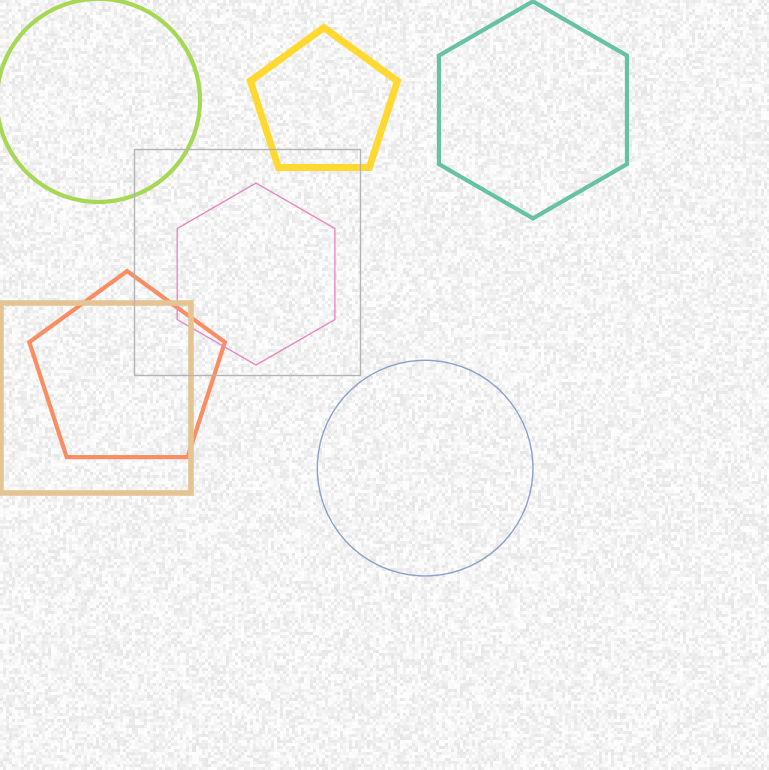[{"shape": "hexagon", "thickness": 1.5, "radius": 0.7, "center": [0.692, 0.857]}, {"shape": "pentagon", "thickness": 1.5, "radius": 0.67, "center": [0.165, 0.514]}, {"shape": "circle", "thickness": 0.5, "radius": 0.7, "center": [0.552, 0.392]}, {"shape": "hexagon", "thickness": 0.5, "radius": 0.59, "center": [0.333, 0.644]}, {"shape": "circle", "thickness": 1.5, "radius": 0.66, "center": [0.128, 0.87]}, {"shape": "pentagon", "thickness": 2.5, "radius": 0.5, "center": [0.421, 0.864]}, {"shape": "square", "thickness": 2, "radius": 0.62, "center": [0.124, 0.483]}, {"shape": "square", "thickness": 0.5, "radius": 0.73, "center": [0.321, 0.66]}]